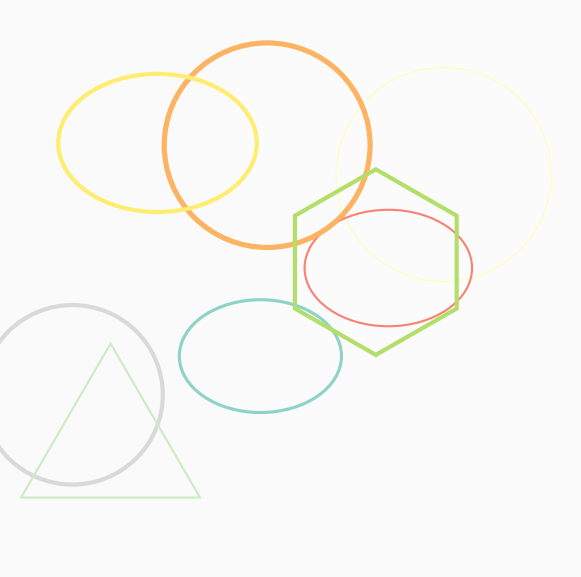[{"shape": "oval", "thickness": 1.5, "radius": 0.7, "center": [0.448, 0.382]}, {"shape": "circle", "thickness": 0.5, "radius": 0.93, "center": [0.763, 0.697]}, {"shape": "oval", "thickness": 1, "radius": 0.72, "center": [0.668, 0.535]}, {"shape": "circle", "thickness": 2.5, "radius": 0.89, "center": [0.46, 0.748]}, {"shape": "hexagon", "thickness": 2, "radius": 0.8, "center": [0.647, 0.545]}, {"shape": "circle", "thickness": 2, "radius": 0.78, "center": [0.125, 0.315]}, {"shape": "triangle", "thickness": 1, "radius": 0.89, "center": [0.19, 0.226]}, {"shape": "oval", "thickness": 2, "radius": 0.85, "center": [0.271, 0.752]}]